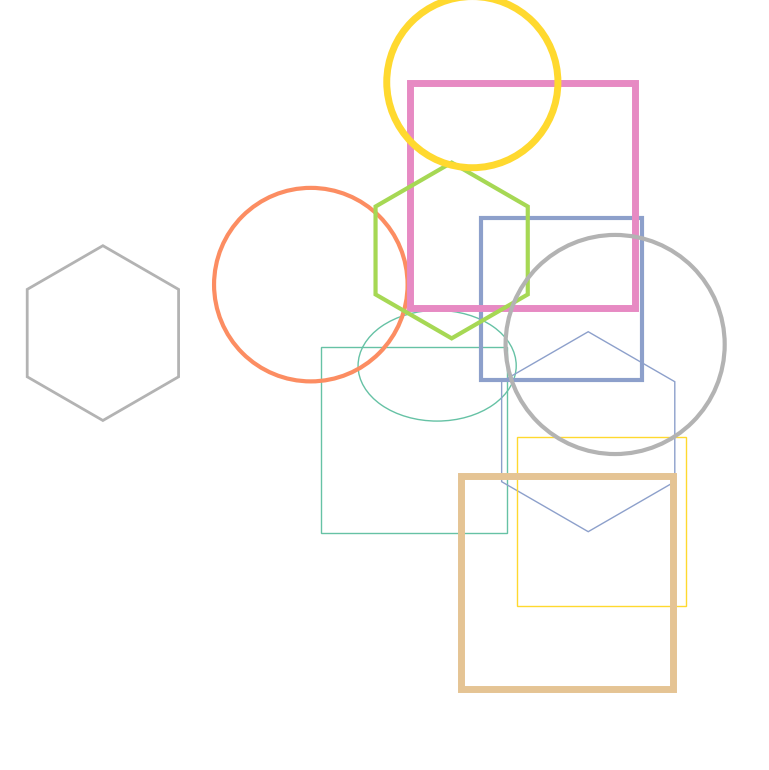[{"shape": "oval", "thickness": 0.5, "radius": 0.51, "center": [0.568, 0.525]}, {"shape": "square", "thickness": 0.5, "radius": 0.6, "center": [0.538, 0.428]}, {"shape": "circle", "thickness": 1.5, "radius": 0.63, "center": [0.404, 0.63]}, {"shape": "square", "thickness": 1.5, "radius": 0.53, "center": [0.729, 0.612]}, {"shape": "hexagon", "thickness": 0.5, "radius": 0.65, "center": [0.764, 0.439]}, {"shape": "square", "thickness": 2.5, "radius": 0.73, "center": [0.678, 0.746]}, {"shape": "hexagon", "thickness": 1.5, "radius": 0.57, "center": [0.587, 0.675]}, {"shape": "square", "thickness": 0.5, "radius": 0.55, "center": [0.781, 0.323]}, {"shape": "circle", "thickness": 2.5, "radius": 0.56, "center": [0.613, 0.893]}, {"shape": "square", "thickness": 2.5, "radius": 0.69, "center": [0.737, 0.243]}, {"shape": "circle", "thickness": 1.5, "radius": 0.71, "center": [0.799, 0.553]}, {"shape": "hexagon", "thickness": 1, "radius": 0.57, "center": [0.134, 0.567]}]